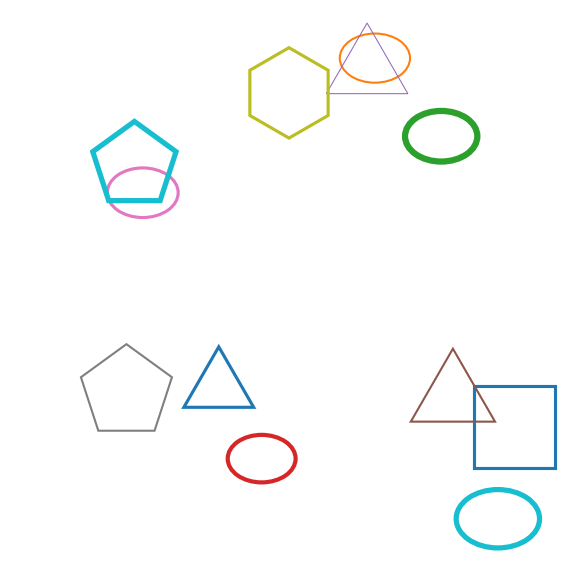[{"shape": "square", "thickness": 1.5, "radius": 0.35, "center": [0.891, 0.26]}, {"shape": "triangle", "thickness": 1.5, "radius": 0.35, "center": [0.379, 0.329]}, {"shape": "oval", "thickness": 1, "radius": 0.3, "center": [0.649, 0.898]}, {"shape": "oval", "thickness": 3, "radius": 0.31, "center": [0.764, 0.763]}, {"shape": "oval", "thickness": 2, "radius": 0.29, "center": [0.453, 0.205]}, {"shape": "triangle", "thickness": 0.5, "radius": 0.41, "center": [0.636, 0.878]}, {"shape": "triangle", "thickness": 1, "radius": 0.42, "center": [0.784, 0.311]}, {"shape": "oval", "thickness": 1.5, "radius": 0.31, "center": [0.247, 0.665]}, {"shape": "pentagon", "thickness": 1, "radius": 0.41, "center": [0.219, 0.32]}, {"shape": "hexagon", "thickness": 1.5, "radius": 0.39, "center": [0.5, 0.838]}, {"shape": "pentagon", "thickness": 2.5, "radius": 0.38, "center": [0.233, 0.713]}, {"shape": "oval", "thickness": 2.5, "radius": 0.36, "center": [0.862, 0.101]}]